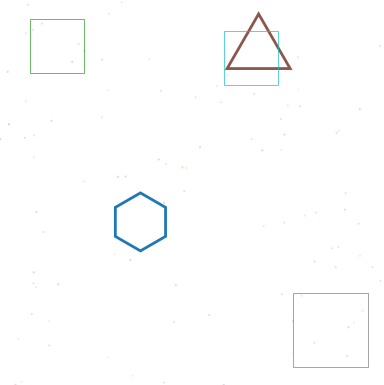[{"shape": "hexagon", "thickness": 2, "radius": 0.38, "center": [0.365, 0.424]}, {"shape": "square", "thickness": 0.5, "radius": 0.35, "center": [0.147, 0.88]}, {"shape": "triangle", "thickness": 2, "radius": 0.47, "center": [0.672, 0.869]}, {"shape": "square", "thickness": 0.5, "radius": 0.48, "center": [0.858, 0.143]}, {"shape": "square", "thickness": 0.5, "radius": 0.35, "center": [0.651, 0.85]}]